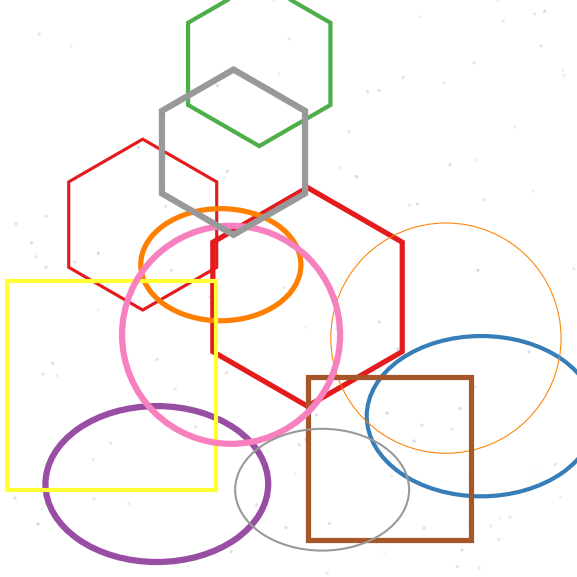[{"shape": "hexagon", "thickness": 2.5, "radius": 0.95, "center": [0.533, 0.485]}, {"shape": "hexagon", "thickness": 1.5, "radius": 0.74, "center": [0.247, 0.61]}, {"shape": "oval", "thickness": 2, "radius": 0.99, "center": [0.833, 0.278]}, {"shape": "hexagon", "thickness": 2, "radius": 0.71, "center": [0.449, 0.889]}, {"shape": "oval", "thickness": 3, "radius": 0.96, "center": [0.272, 0.161]}, {"shape": "oval", "thickness": 2.5, "radius": 0.69, "center": [0.382, 0.541]}, {"shape": "circle", "thickness": 0.5, "radius": 1.0, "center": [0.772, 0.414]}, {"shape": "square", "thickness": 2, "radius": 0.91, "center": [0.193, 0.332]}, {"shape": "square", "thickness": 2.5, "radius": 0.7, "center": [0.674, 0.206]}, {"shape": "circle", "thickness": 3, "radius": 0.94, "center": [0.4, 0.419]}, {"shape": "oval", "thickness": 1, "radius": 0.75, "center": [0.558, 0.151]}, {"shape": "hexagon", "thickness": 3, "radius": 0.72, "center": [0.404, 0.736]}]